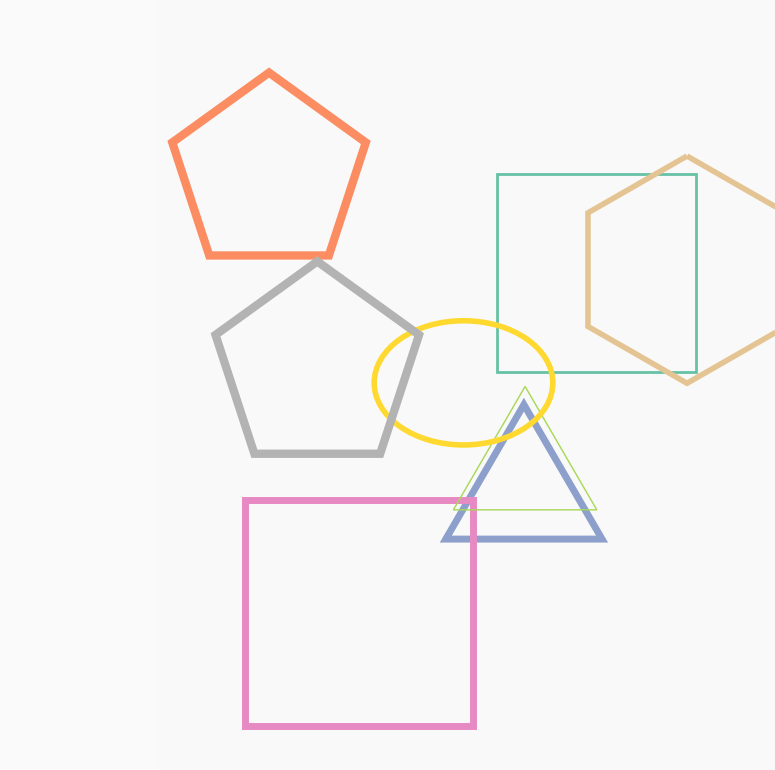[{"shape": "square", "thickness": 1, "radius": 0.64, "center": [0.769, 0.645]}, {"shape": "pentagon", "thickness": 3, "radius": 0.66, "center": [0.347, 0.774]}, {"shape": "triangle", "thickness": 2.5, "radius": 0.58, "center": [0.676, 0.358]}, {"shape": "square", "thickness": 2.5, "radius": 0.73, "center": [0.463, 0.204]}, {"shape": "triangle", "thickness": 0.5, "radius": 0.53, "center": [0.678, 0.391]}, {"shape": "oval", "thickness": 2, "radius": 0.58, "center": [0.598, 0.503]}, {"shape": "hexagon", "thickness": 2, "radius": 0.74, "center": [0.886, 0.65]}, {"shape": "pentagon", "thickness": 3, "radius": 0.69, "center": [0.409, 0.522]}]